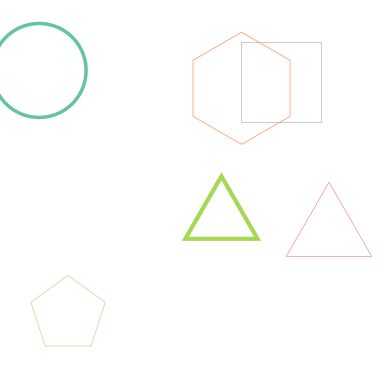[{"shape": "circle", "thickness": 2.5, "radius": 0.61, "center": [0.102, 0.817]}, {"shape": "hexagon", "thickness": 0.5, "radius": 0.73, "center": [0.627, 0.771]}, {"shape": "triangle", "thickness": 0.5, "radius": 0.64, "center": [0.855, 0.398]}, {"shape": "triangle", "thickness": 3, "radius": 0.54, "center": [0.575, 0.434]}, {"shape": "pentagon", "thickness": 0.5, "radius": 0.51, "center": [0.177, 0.183]}, {"shape": "square", "thickness": 0.5, "radius": 0.52, "center": [0.73, 0.787]}]